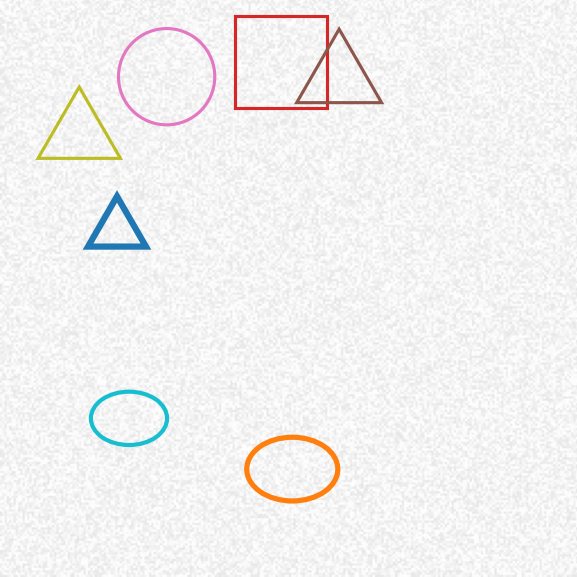[{"shape": "triangle", "thickness": 3, "radius": 0.29, "center": [0.203, 0.601]}, {"shape": "oval", "thickness": 2.5, "radius": 0.39, "center": [0.506, 0.187]}, {"shape": "square", "thickness": 1.5, "radius": 0.4, "center": [0.487, 0.892]}, {"shape": "triangle", "thickness": 1.5, "radius": 0.42, "center": [0.587, 0.864]}, {"shape": "circle", "thickness": 1.5, "radius": 0.42, "center": [0.289, 0.866]}, {"shape": "triangle", "thickness": 1.5, "radius": 0.41, "center": [0.137, 0.766]}, {"shape": "oval", "thickness": 2, "radius": 0.33, "center": [0.223, 0.275]}]